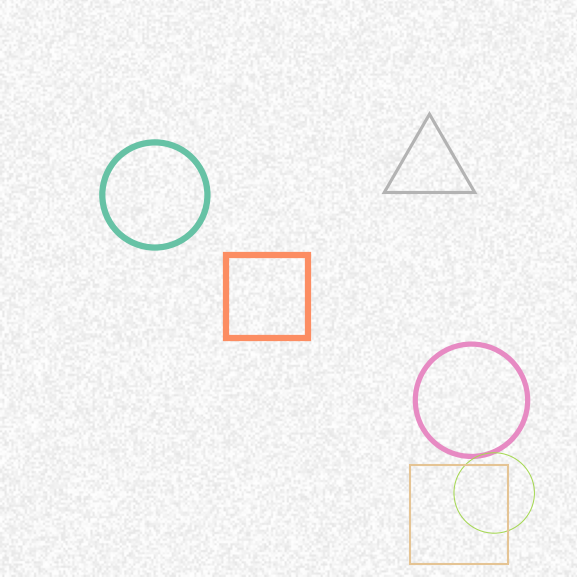[{"shape": "circle", "thickness": 3, "radius": 0.46, "center": [0.268, 0.662]}, {"shape": "square", "thickness": 3, "radius": 0.36, "center": [0.462, 0.485]}, {"shape": "circle", "thickness": 2.5, "radius": 0.49, "center": [0.816, 0.306]}, {"shape": "circle", "thickness": 0.5, "radius": 0.35, "center": [0.856, 0.146]}, {"shape": "square", "thickness": 1, "radius": 0.43, "center": [0.795, 0.108]}, {"shape": "triangle", "thickness": 1.5, "radius": 0.45, "center": [0.744, 0.711]}]